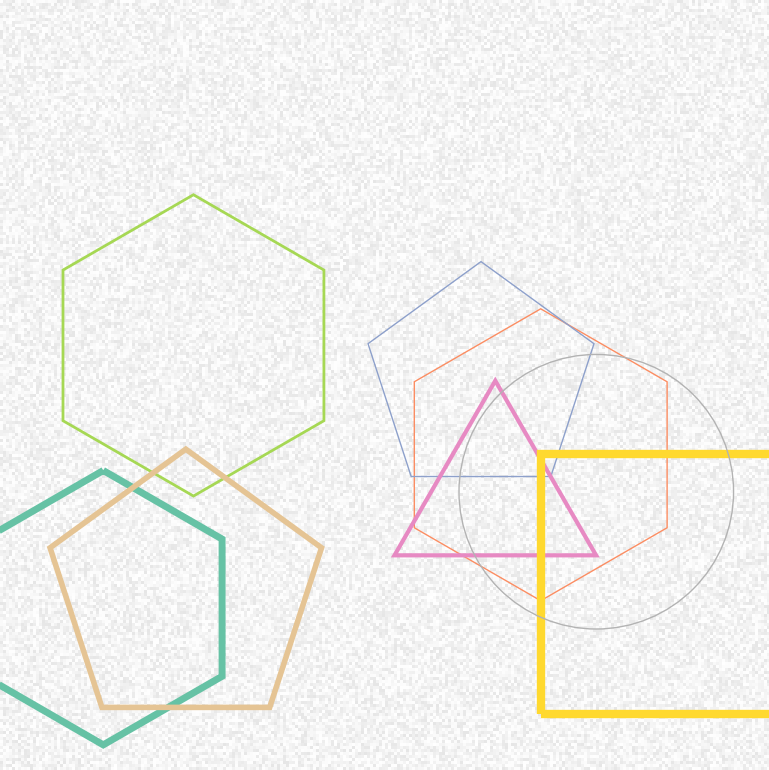[{"shape": "hexagon", "thickness": 2.5, "radius": 0.89, "center": [0.134, 0.211]}, {"shape": "hexagon", "thickness": 0.5, "radius": 0.95, "center": [0.702, 0.409]}, {"shape": "pentagon", "thickness": 0.5, "radius": 0.77, "center": [0.625, 0.506]}, {"shape": "triangle", "thickness": 1.5, "radius": 0.76, "center": [0.643, 0.354]}, {"shape": "hexagon", "thickness": 1, "radius": 0.98, "center": [0.251, 0.551]}, {"shape": "square", "thickness": 3, "radius": 0.84, "center": [0.872, 0.242]}, {"shape": "pentagon", "thickness": 2, "radius": 0.93, "center": [0.241, 0.231]}, {"shape": "circle", "thickness": 0.5, "radius": 0.89, "center": [0.774, 0.361]}]